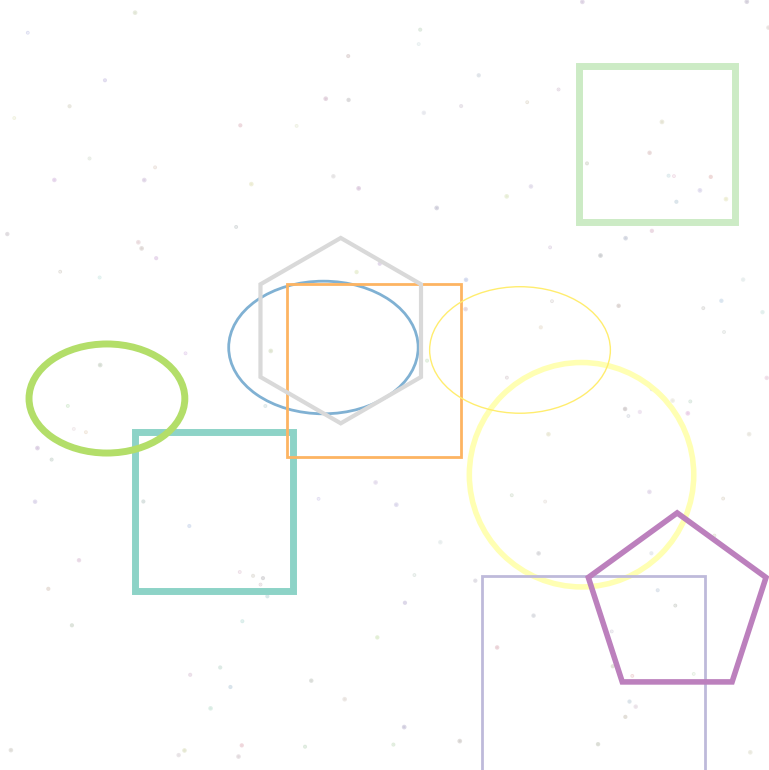[{"shape": "square", "thickness": 2.5, "radius": 0.51, "center": [0.278, 0.336]}, {"shape": "circle", "thickness": 2, "radius": 0.73, "center": [0.755, 0.383]}, {"shape": "square", "thickness": 1, "radius": 0.73, "center": [0.771, 0.106]}, {"shape": "oval", "thickness": 1, "radius": 0.62, "center": [0.42, 0.549]}, {"shape": "square", "thickness": 1, "radius": 0.56, "center": [0.486, 0.519]}, {"shape": "oval", "thickness": 2.5, "radius": 0.51, "center": [0.139, 0.482]}, {"shape": "hexagon", "thickness": 1.5, "radius": 0.6, "center": [0.443, 0.571]}, {"shape": "pentagon", "thickness": 2, "radius": 0.61, "center": [0.879, 0.213]}, {"shape": "square", "thickness": 2.5, "radius": 0.51, "center": [0.854, 0.813]}, {"shape": "oval", "thickness": 0.5, "radius": 0.59, "center": [0.675, 0.545]}]